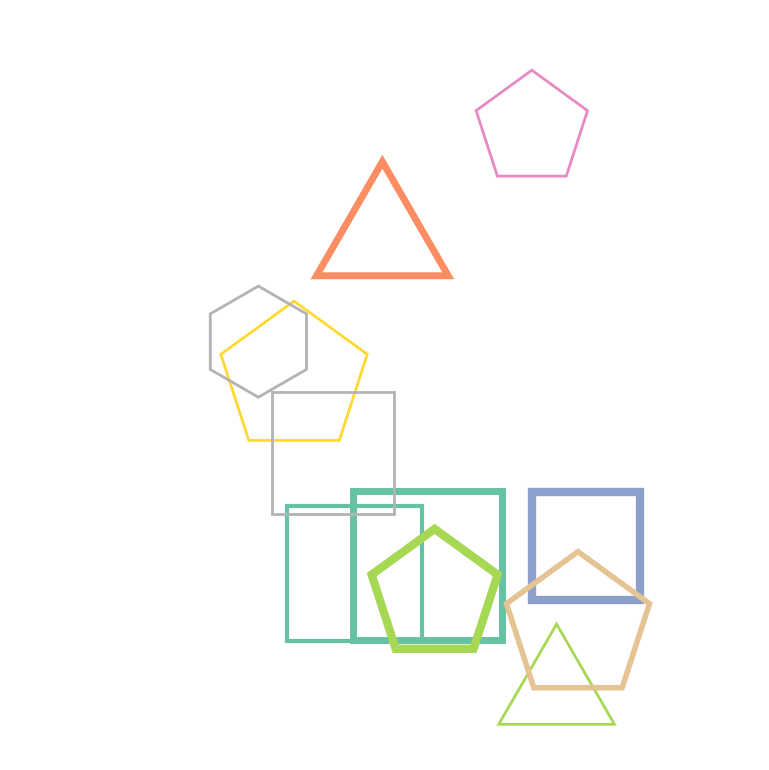[{"shape": "square", "thickness": 1.5, "radius": 0.44, "center": [0.46, 0.255]}, {"shape": "square", "thickness": 2.5, "radius": 0.48, "center": [0.555, 0.266]}, {"shape": "triangle", "thickness": 2.5, "radius": 0.49, "center": [0.497, 0.691]}, {"shape": "square", "thickness": 3, "radius": 0.35, "center": [0.761, 0.291]}, {"shape": "pentagon", "thickness": 1, "radius": 0.38, "center": [0.691, 0.833]}, {"shape": "triangle", "thickness": 1, "radius": 0.43, "center": [0.723, 0.103]}, {"shape": "pentagon", "thickness": 3, "radius": 0.43, "center": [0.564, 0.227]}, {"shape": "pentagon", "thickness": 1, "radius": 0.5, "center": [0.382, 0.509]}, {"shape": "pentagon", "thickness": 2, "radius": 0.49, "center": [0.751, 0.186]}, {"shape": "square", "thickness": 1, "radius": 0.4, "center": [0.432, 0.411]}, {"shape": "hexagon", "thickness": 1, "radius": 0.36, "center": [0.336, 0.556]}]